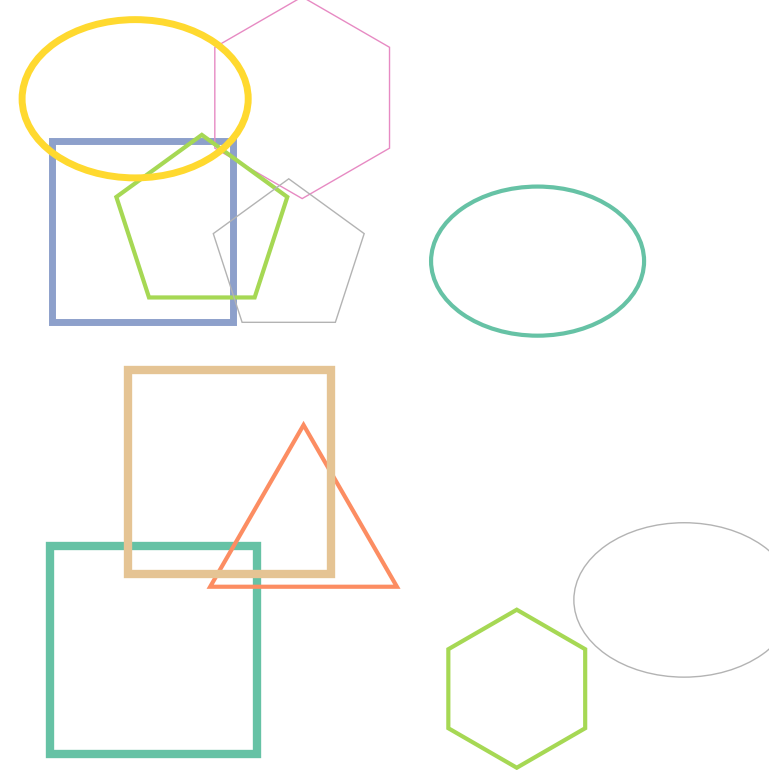[{"shape": "oval", "thickness": 1.5, "radius": 0.69, "center": [0.698, 0.661]}, {"shape": "square", "thickness": 3, "radius": 0.67, "center": [0.199, 0.156]}, {"shape": "triangle", "thickness": 1.5, "radius": 0.7, "center": [0.394, 0.308]}, {"shape": "square", "thickness": 2.5, "radius": 0.59, "center": [0.185, 0.699]}, {"shape": "hexagon", "thickness": 0.5, "radius": 0.65, "center": [0.392, 0.873]}, {"shape": "hexagon", "thickness": 1.5, "radius": 0.51, "center": [0.671, 0.106]}, {"shape": "pentagon", "thickness": 1.5, "radius": 0.58, "center": [0.262, 0.708]}, {"shape": "oval", "thickness": 2.5, "radius": 0.73, "center": [0.176, 0.872]}, {"shape": "square", "thickness": 3, "radius": 0.66, "center": [0.298, 0.387]}, {"shape": "oval", "thickness": 0.5, "radius": 0.72, "center": [0.889, 0.221]}, {"shape": "pentagon", "thickness": 0.5, "radius": 0.52, "center": [0.375, 0.665]}]